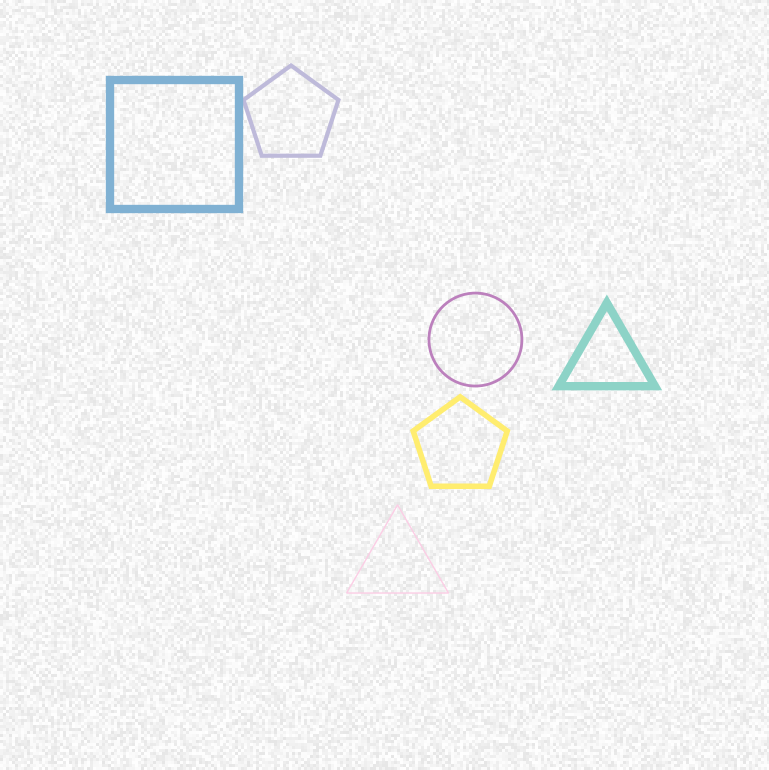[{"shape": "triangle", "thickness": 3, "radius": 0.36, "center": [0.788, 0.535]}, {"shape": "pentagon", "thickness": 1.5, "radius": 0.32, "center": [0.378, 0.85]}, {"shape": "square", "thickness": 3, "radius": 0.42, "center": [0.226, 0.812]}, {"shape": "triangle", "thickness": 0.5, "radius": 0.38, "center": [0.516, 0.268]}, {"shape": "circle", "thickness": 1, "radius": 0.3, "center": [0.617, 0.559]}, {"shape": "pentagon", "thickness": 2, "radius": 0.32, "center": [0.598, 0.42]}]